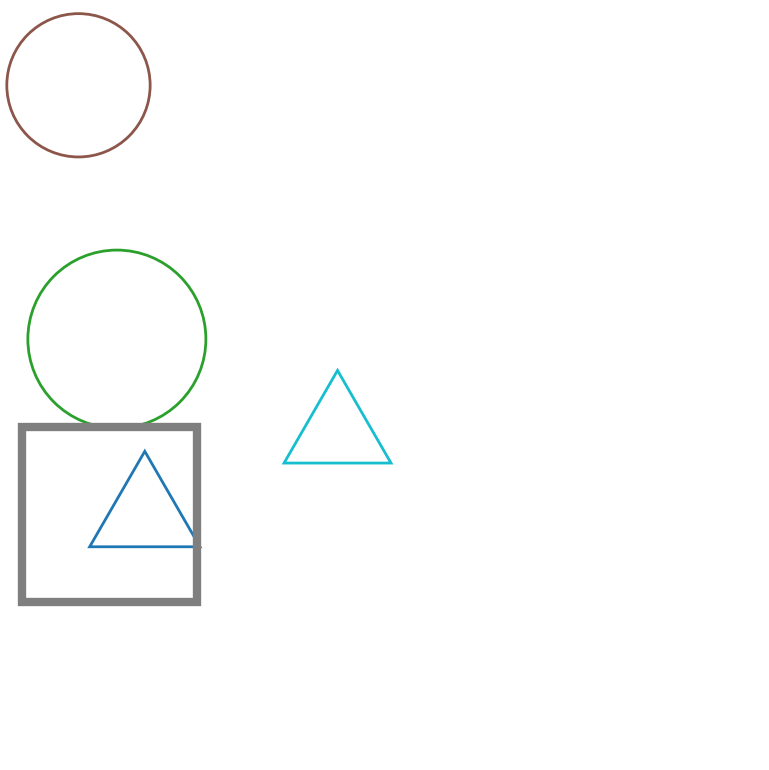[{"shape": "triangle", "thickness": 1, "radius": 0.41, "center": [0.188, 0.331]}, {"shape": "circle", "thickness": 1, "radius": 0.58, "center": [0.152, 0.56]}, {"shape": "circle", "thickness": 1, "radius": 0.47, "center": [0.102, 0.889]}, {"shape": "square", "thickness": 3, "radius": 0.57, "center": [0.142, 0.332]}, {"shape": "triangle", "thickness": 1, "radius": 0.4, "center": [0.438, 0.439]}]